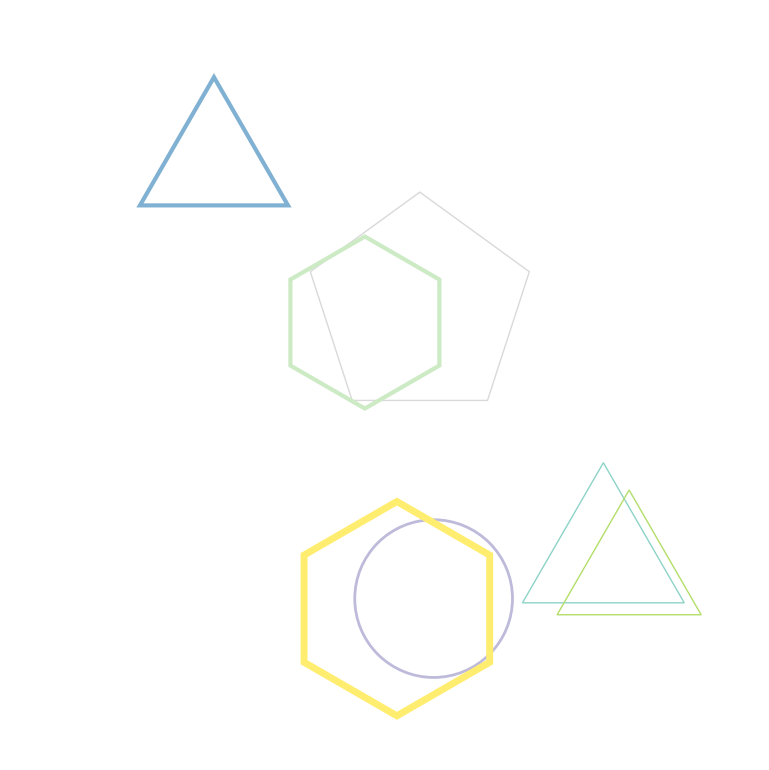[{"shape": "triangle", "thickness": 0.5, "radius": 0.61, "center": [0.784, 0.278]}, {"shape": "circle", "thickness": 1, "radius": 0.51, "center": [0.563, 0.223]}, {"shape": "triangle", "thickness": 1.5, "radius": 0.55, "center": [0.278, 0.789]}, {"shape": "triangle", "thickness": 0.5, "radius": 0.54, "center": [0.817, 0.256]}, {"shape": "pentagon", "thickness": 0.5, "radius": 0.75, "center": [0.545, 0.601]}, {"shape": "hexagon", "thickness": 1.5, "radius": 0.56, "center": [0.474, 0.581]}, {"shape": "hexagon", "thickness": 2.5, "radius": 0.7, "center": [0.515, 0.21]}]